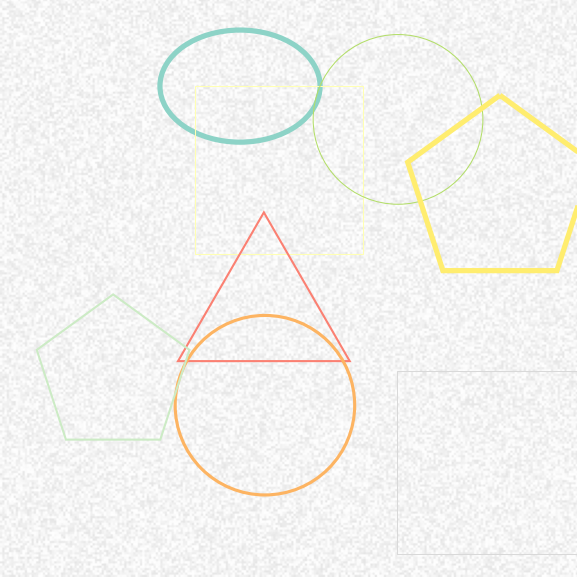[{"shape": "oval", "thickness": 2.5, "radius": 0.69, "center": [0.416, 0.85]}, {"shape": "square", "thickness": 0.5, "radius": 0.73, "center": [0.483, 0.705]}, {"shape": "triangle", "thickness": 1, "radius": 0.86, "center": [0.457, 0.46]}, {"shape": "circle", "thickness": 1.5, "radius": 0.78, "center": [0.459, 0.297]}, {"shape": "circle", "thickness": 0.5, "radius": 0.73, "center": [0.689, 0.792]}, {"shape": "square", "thickness": 0.5, "radius": 0.79, "center": [0.847, 0.198]}, {"shape": "pentagon", "thickness": 1, "radius": 0.69, "center": [0.196, 0.35]}, {"shape": "pentagon", "thickness": 2.5, "radius": 0.84, "center": [0.866, 0.666]}]